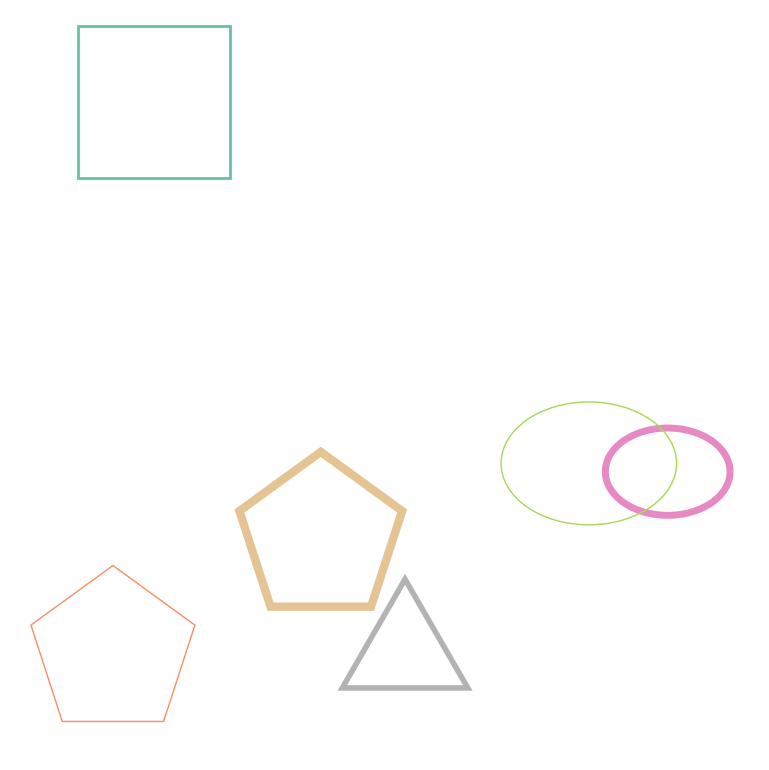[{"shape": "square", "thickness": 1, "radius": 0.49, "center": [0.2, 0.867]}, {"shape": "pentagon", "thickness": 0.5, "radius": 0.56, "center": [0.147, 0.154]}, {"shape": "oval", "thickness": 2.5, "radius": 0.41, "center": [0.867, 0.387]}, {"shape": "oval", "thickness": 0.5, "radius": 0.57, "center": [0.765, 0.398]}, {"shape": "pentagon", "thickness": 3, "radius": 0.56, "center": [0.417, 0.302]}, {"shape": "triangle", "thickness": 2, "radius": 0.47, "center": [0.526, 0.154]}]